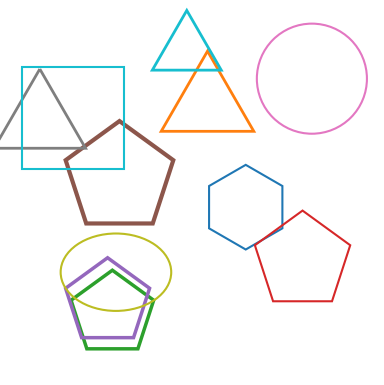[{"shape": "hexagon", "thickness": 1.5, "radius": 0.55, "center": [0.638, 0.462]}, {"shape": "triangle", "thickness": 2, "radius": 0.69, "center": [0.539, 0.728]}, {"shape": "pentagon", "thickness": 2.5, "radius": 0.56, "center": [0.292, 0.185]}, {"shape": "pentagon", "thickness": 1.5, "radius": 0.65, "center": [0.786, 0.323]}, {"shape": "pentagon", "thickness": 2.5, "radius": 0.57, "center": [0.279, 0.216]}, {"shape": "pentagon", "thickness": 3, "radius": 0.74, "center": [0.31, 0.538]}, {"shape": "circle", "thickness": 1.5, "radius": 0.71, "center": [0.81, 0.796]}, {"shape": "triangle", "thickness": 2, "radius": 0.69, "center": [0.103, 0.684]}, {"shape": "oval", "thickness": 1.5, "radius": 0.72, "center": [0.301, 0.293]}, {"shape": "triangle", "thickness": 2, "radius": 0.52, "center": [0.485, 0.87]}, {"shape": "square", "thickness": 1.5, "radius": 0.66, "center": [0.191, 0.693]}]